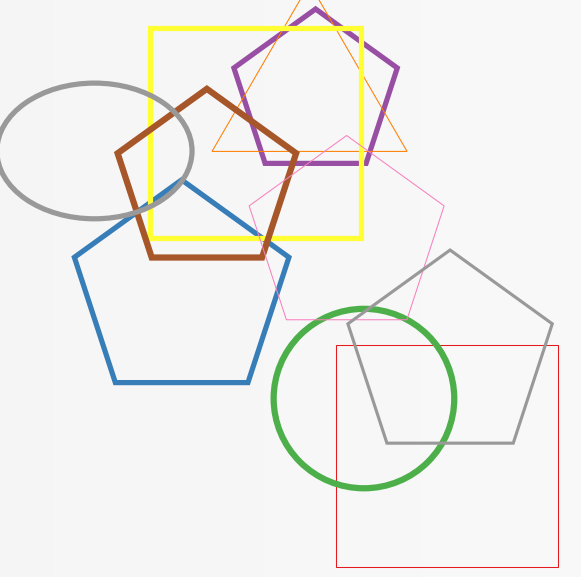[{"shape": "square", "thickness": 0.5, "radius": 0.96, "center": [0.769, 0.21]}, {"shape": "pentagon", "thickness": 2.5, "radius": 0.97, "center": [0.313, 0.494]}, {"shape": "circle", "thickness": 3, "radius": 0.78, "center": [0.626, 0.309]}, {"shape": "pentagon", "thickness": 2.5, "radius": 0.74, "center": [0.543, 0.836]}, {"shape": "triangle", "thickness": 0.5, "radius": 0.97, "center": [0.533, 0.834]}, {"shape": "square", "thickness": 2.5, "radius": 0.91, "center": [0.439, 0.769]}, {"shape": "pentagon", "thickness": 3, "radius": 0.81, "center": [0.356, 0.684]}, {"shape": "pentagon", "thickness": 0.5, "radius": 0.88, "center": [0.596, 0.588]}, {"shape": "oval", "thickness": 2.5, "radius": 0.84, "center": [0.163, 0.738]}, {"shape": "pentagon", "thickness": 1.5, "radius": 0.92, "center": [0.774, 0.381]}]